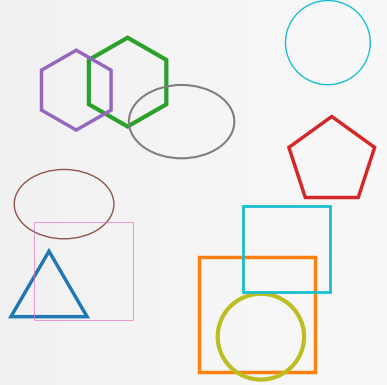[{"shape": "triangle", "thickness": 2.5, "radius": 0.57, "center": [0.126, 0.234]}, {"shape": "square", "thickness": 2.5, "radius": 0.75, "center": [0.663, 0.183]}, {"shape": "hexagon", "thickness": 3, "radius": 0.58, "center": [0.329, 0.787]}, {"shape": "pentagon", "thickness": 2.5, "radius": 0.58, "center": [0.856, 0.581]}, {"shape": "hexagon", "thickness": 2.5, "radius": 0.52, "center": [0.197, 0.766]}, {"shape": "oval", "thickness": 1, "radius": 0.64, "center": [0.165, 0.47]}, {"shape": "square", "thickness": 0.5, "radius": 0.64, "center": [0.215, 0.296]}, {"shape": "oval", "thickness": 1.5, "radius": 0.68, "center": [0.469, 0.684]}, {"shape": "circle", "thickness": 3, "radius": 0.56, "center": [0.673, 0.126]}, {"shape": "square", "thickness": 2, "radius": 0.56, "center": [0.739, 0.353]}, {"shape": "circle", "thickness": 1, "radius": 0.55, "center": [0.846, 0.889]}]